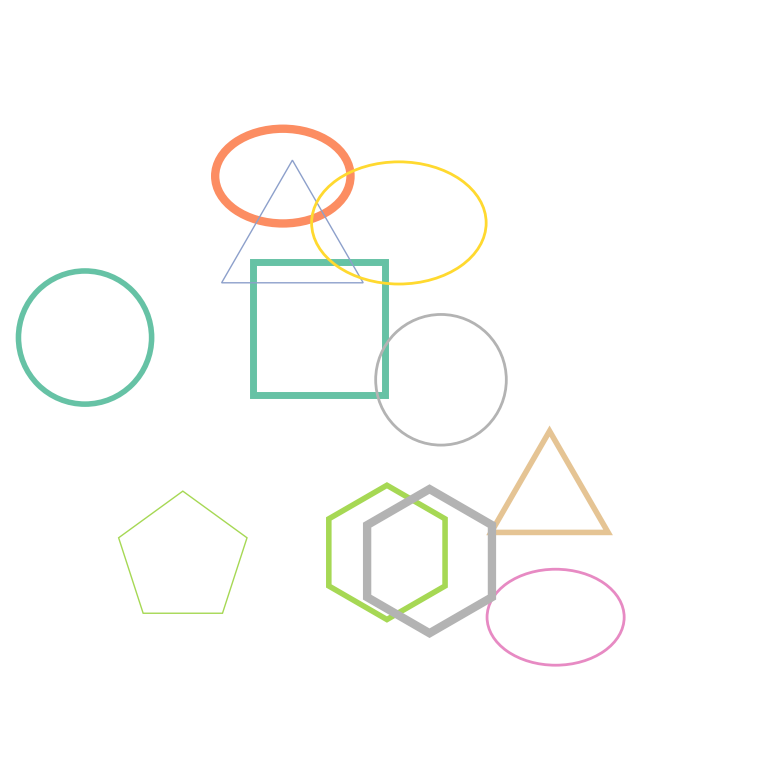[{"shape": "square", "thickness": 2.5, "radius": 0.43, "center": [0.414, 0.574]}, {"shape": "circle", "thickness": 2, "radius": 0.43, "center": [0.11, 0.562]}, {"shape": "oval", "thickness": 3, "radius": 0.44, "center": [0.367, 0.771]}, {"shape": "triangle", "thickness": 0.5, "radius": 0.53, "center": [0.38, 0.686]}, {"shape": "oval", "thickness": 1, "radius": 0.45, "center": [0.722, 0.198]}, {"shape": "pentagon", "thickness": 0.5, "radius": 0.44, "center": [0.237, 0.274]}, {"shape": "hexagon", "thickness": 2, "radius": 0.44, "center": [0.503, 0.283]}, {"shape": "oval", "thickness": 1, "radius": 0.57, "center": [0.518, 0.71]}, {"shape": "triangle", "thickness": 2, "radius": 0.44, "center": [0.714, 0.352]}, {"shape": "hexagon", "thickness": 3, "radius": 0.47, "center": [0.558, 0.271]}, {"shape": "circle", "thickness": 1, "radius": 0.42, "center": [0.573, 0.507]}]